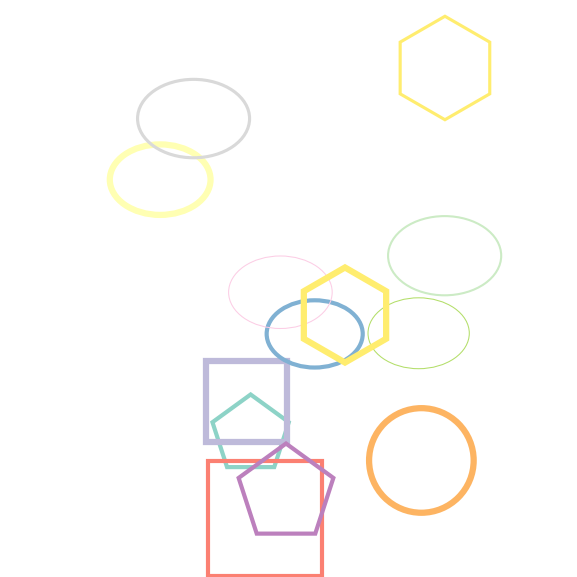[{"shape": "pentagon", "thickness": 2, "radius": 0.35, "center": [0.434, 0.247]}, {"shape": "oval", "thickness": 3, "radius": 0.44, "center": [0.277, 0.688]}, {"shape": "square", "thickness": 3, "radius": 0.35, "center": [0.428, 0.303]}, {"shape": "square", "thickness": 2, "radius": 0.5, "center": [0.459, 0.101]}, {"shape": "oval", "thickness": 2, "radius": 0.42, "center": [0.545, 0.421]}, {"shape": "circle", "thickness": 3, "radius": 0.45, "center": [0.73, 0.202]}, {"shape": "oval", "thickness": 0.5, "radius": 0.44, "center": [0.725, 0.422]}, {"shape": "oval", "thickness": 0.5, "radius": 0.45, "center": [0.486, 0.493]}, {"shape": "oval", "thickness": 1.5, "radius": 0.48, "center": [0.335, 0.794]}, {"shape": "pentagon", "thickness": 2, "radius": 0.43, "center": [0.495, 0.145]}, {"shape": "oval", "thickness": 1, "radius": 0.49, "center": [0.77, 0.556]}, {"shape": "hexagon", "thickness": 3, "radius": 0.41, "center": [0.597, 0.454]}, {"shape": "hexagon", "thickness": 1.5, "radius": 0.45, "center": [0.77, 0.881]}]